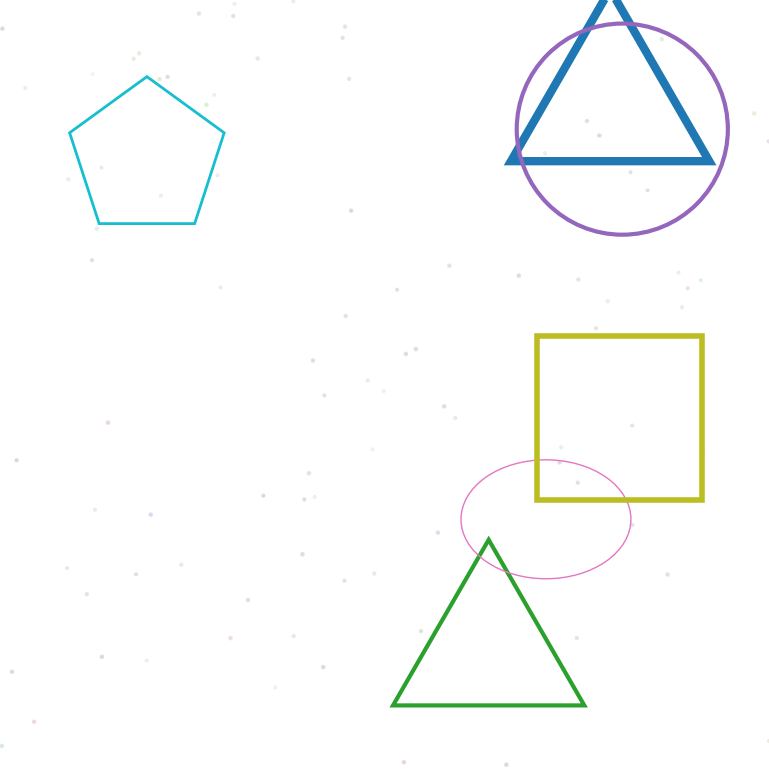[{"shape": "triangle", "thickness": 3, "radius": 0.74, "center": [0.792, 0.865]}, {"shape": "triangle", "thickness": 1.5, "radius": 0.72, "center": [0.635, 0.156]}, {"shape": "circle", "thickness": 1.5, "radius": 0.69, "center": [0.808, 0.832]}, {"shape": "oval", "thickness": 0.5, "radius": 0.55, "center": [0.709, 0.326]}, {"shape": "square", "thickness": 2, "radius": 0.53, "center": [0.805, 0.457]}, {"shape": "pentagon", "thickness": 1, "radius": 0.53, "center": [0.191, 0.795]}]